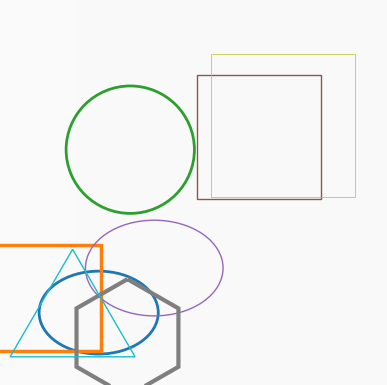[{"shape": "oval", "thickness": 2, "radius": 0.77, "center": [0.255, 0.188]}, {"shape": "square", "thickness": 2.5, "radius": 0.69, "center": [0.123, 0.225]}, {"shape": "circle", "thickness": 2, "radius": 0.83, "center": [0.336, 0.611]}, {"shape": "oval", "thickness": 1, "radius": 0.89, "center": [0.398, 0.304]}, {"shape": "square", "thickness": 1, "radius": 0.81, "center": [0.669, 0.643]}, {"shape": "hexagon", "thickness": 3, "radius": 0.76, "center": [0.329, 0.123]}, {"shape": "square", "thickness": 0.5, "radius": 0.93, "center": [0.731, 0.674]}, {"shape": "triangle", "thickness": 1, "radius": 0.93, "center": [0.187, 0.166]}]